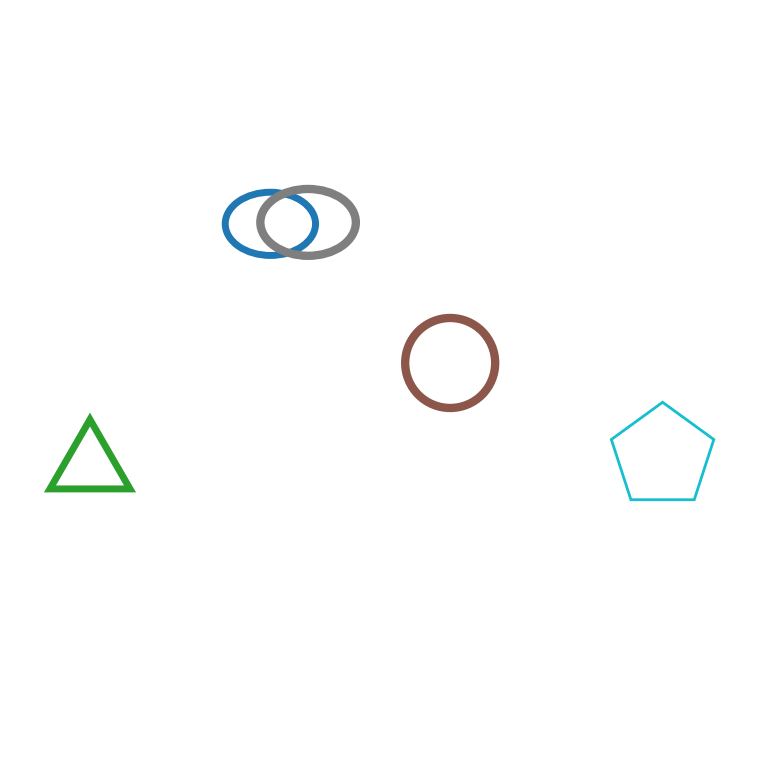[{"shape": "oval", "thickness": 2.5, "radius": 0.29, "center": [0.351, 0.709]}, {"shape": "triangle", "thickness": 2.5, "radius": 0.3, "center": [0.117, 0.395]}, {"shape": "circle", "thickness": 3, "radius": 0.29, "center": [0.585, 0.529]}, {"shape": "oval", "thickness": 3, "radius": 0.31, "center": [0.4, 0.711]}, {"shape": "pentagon", "thickness": 1, "radius": 0.35, "center": [0.86, 0.408]}]